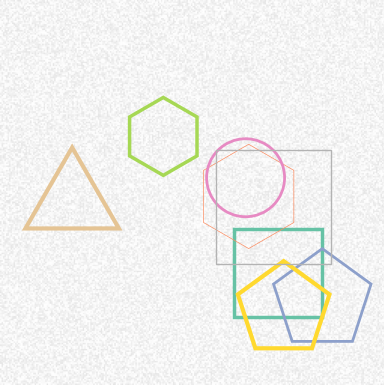[{"shape": "square", "thickness": 2.5, "radius": 0.57, "center": [0.722, 0.291]}, {"shape": "hexagon", "thickness": 0.5, "radius": 0.68, "center": [0.646, 0.49]}, {"shape": "pentagon", "thickness": 2, "radius": 0.67, "center": [0.837, 0.221]}, {"shape": "circle", "thickness": 2, "radius": 0.51, "center": [0.638, 0.538]}, {"shape": "hexagon", "thickness": 2.5, "radius": 0.51, "center": [0.424, 0.646]}, {"shape": "pentagon", "thickness": 3, "radius": 0.63, "center": [0.737, 0.197]}, {"shape": "triangle", "thickness": 3, "radius": 0.7, "center": [0.187, 0.477]}, {"shape": "square", "thickness": 1, "radius": 0.74, "center": [0.711, 0.462]}]